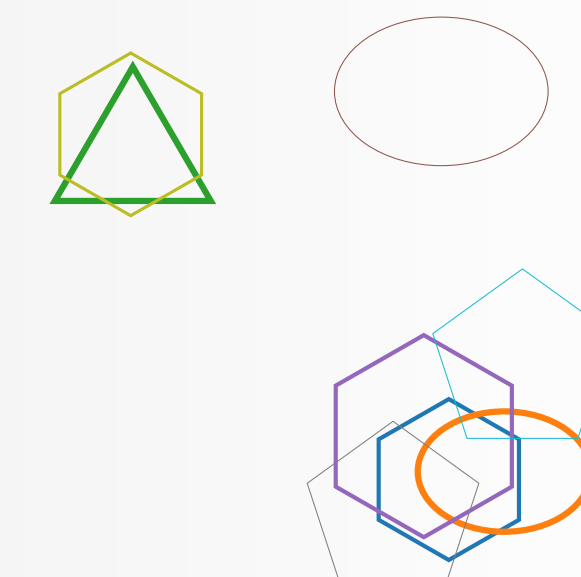[{"shape": "hexagon", "thickness": 2, "radius": 0.7, "center": [0.772, 0.169]}, {"shape": "oval", "thickness": 3, "radius": 0.74, "center": [0.868, 0.183]}, {"shape": "triangle", "thickness": 3, "radius": 0.77, "center": [0.228, 0.729]}, {"shape": "hexagon", "thickness": 2, "radius": 0.87, "center": [0.729, 0.244]}, {"shape": "oval", "thickness": 0.5, "radius": 0.92, "center": [0.759, 0.841]}, {"shape": "pentagon", "thickness": 0.5, "radius": 0.78, "center": [0.676, 0.114]}, {"shape": "hexagon", "thickness": 1.5, "radius": 0.7, "center": [0.225, 0.767]}, {"shape": "pentagon", "thickness": 0.5, "radius": 0.81, "center": [0.899, 0.371]}]